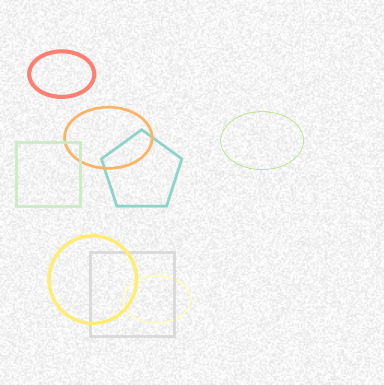[{"shape": "pentagon", "thickness": 2, "radius": 0.55, "center": [0.368, 0.553]}, {"shape": "oval", "thickness": 1, "radius": 0.44, "center": [0.408, 0.222]}, {"shape": "oval", "thickness": 3, "radius": 0.42, "center": [0.16, 0.807]}, {"shape": "oval", "thickness": 2, "radius": 0.57, "center": [0.281, 0.642]}, {"shape": "oval", "thickness": 0.5, "radius": 0.54, "center": [0.681, 0.635]}, {"shape": "square", "thickness": 2, "radius": 0.55, "center": [0.343, 0.236]}, {"shape": "square", "thickness": 2, "radius": 0.42, "center": [0.124, 0.549]}, {"shape": "circle", "thickness": 2.5, "radius": 0.57, "center": [0.241, 0.274]}]